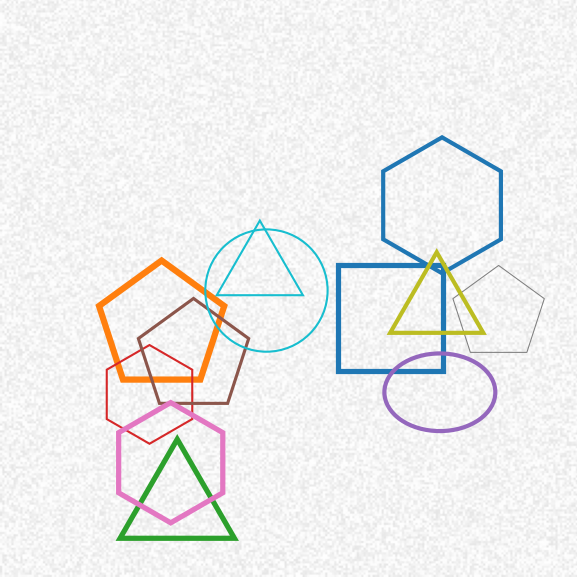[{"shape": "hexagon", "thickness": 2, "radius": 0.59, "center": [0.765, 0.644]}, {"shape": "square", "thickness": 2.5, "radius": 0.46, "center": [0.676, 0.448]}, {"shape": "pentagon", "thickness": 3, "radius": 0.57, "center": [0.28, 0.434]}, {"shape": "triangle", "thickness": 2.5, "radius": 0.57, "center": [0.307, 0.124]}, {"shape": "hexagon", "thickness": 1, "radius": 0.43, "center": [0.259, 0.316]}, {"shape": "oval", "thickness": 2, "radius": 0.48, "center": [0.762, 0.32]}, {"shape": "pentagon", "thickness": 1.5, "radius": 0.5, "center": [0.335, 0.382]}, {"shape": "hexagon", "thickness": 2.5, "radius": 0.52, "center": [0.296, 0.198]}, {"shape": "pentagon", "thickness": 0.5, "radius": 0.42, "center": [0.863, 0.456]}, {"shape": "triangle", "thickness": 2, "radius": 0.47, "center": [0.756, 0.469]}, {"shape": "circle", "thickness": 1, "radius": 0.53, "center": [0.461, 0.496]}, {"shape": "triangle", "thickness": 1, "radius": 0.43, "center": [0.45, 0.531]}]